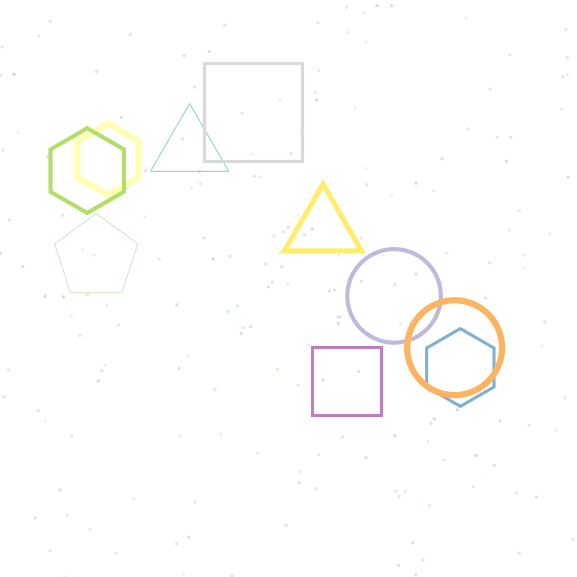[{"shape": "triangle", "thickness": 0.5, "radius": 0.39, "center": [0.328, 0.742]}, {"shape": "hexagon", "thickness": 3, "radius": 0.31, "center": [0.187, 0.723]}, {"shape": "circle", "thickness": 2, "radius": 0.4, "center": [0.682, 0.487]}, {"shape": "hexagon", "thickness": 1.5, "radius": 0.34, "center": [0.797, 0.363]}, {"shape": "circle", "thickness": 3, "radius": 0.41, "center": [0.787, 0.397]}, {"shape": "hexagon", "thickness": 2, "radius": 0.37, "center": [0.151, 0.704]}, {"shape": "square", "thickness": 1.5, "radius": 0.42, "center": [0.437, 0.805]}, {"shape": "square", "thickness": 1.5, "radius": 0.3, "center": [0.599, 0.339]}, {"shape": "pentagon", "thickness": 0.5, "radius": 0.38, "center": [0.167, 0.554]}, {"shape": "triangle", "thickness": 2.5, "radius": 0.39, "center": [0.559, 0.603]}]